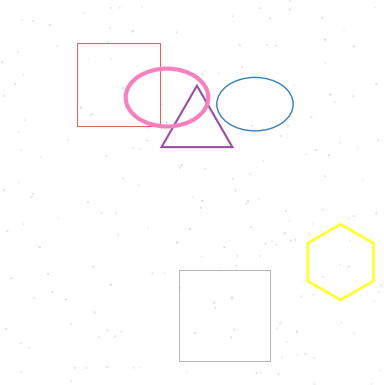[{"shape": "square", "thickness": 0.5, "radius": 0.54, "center": [0.307, 0.78]}, {"shape": "oval", "thickness": 1, "radius": 0.5, "center": [0.662, 0.73]}, {"shape": "triangle", "thickness": 1.5, "radius": 0.53, "center": [0.512, 0.671]}, {"shape": "hexagon", "thickness": 2, "radius": 0.49, "center": [0.885, 0.319]}, {"shape": "oval", "thickness": 3, "radius": 0.54, "center": [0.434, 0.747]}, {"shape": "square", "thickness": 0.5, "radius": 0.59, "center": [0.583, 0.18]}]